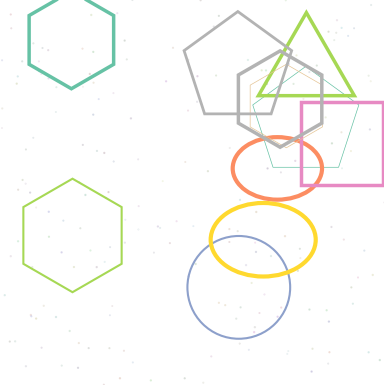[{"shape": "pentagon", "thickness": 0.5, "radius": 0.72, "center": [0.794, 0.683]}, {"shape": "hexagon", "thickness": 2.5, "radius": 0.63, "center": [0.185, 0.896]}, {"shape": "oval", "thickness": 3, "radius": 0.58, "center": [0.72, 0.563]}, {"shape": "circle", "thickness": 1.5, "radius": 0.67, "center": [0.62, 0.254]}, {"shape": "square", "thickness": 2.5, "radius": 0.54, "center": [0.888, 0.627]}, {"shape": "hexagon", "thickness": 1.5, "radius": 0.74, "center": [0.188, 0.388]}, {"shape": "triangle", "thickness": 2.5, "radius": 0.72, "center": [0.796, 0.823]}, {"shape": "oval", "thickness": 3, "radius": 0.68, "center": [0.684, 0.377]}, {"shape": "hexagon", "thickness": 0.5, "radius": 0.54, "center": [0.744, 0.725]}, {"shape": "hexagon", "thickness": 2.5, "radius": 0.63, "center": [0.728, 0.743]}, {"shape": "pentagon", "thickness": 2, "radius": 0.73, "center": [0.618, 0.823]}]